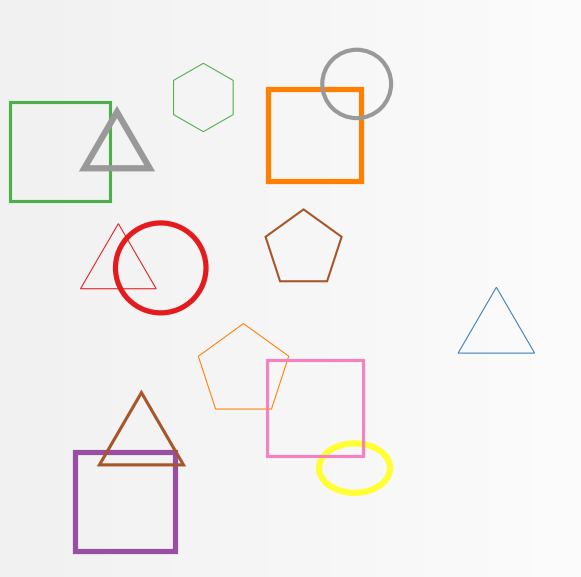[{"shape": "triangle", "thickness": 0.5, "radius": 0.38, "center": [0.204, 0.537]}, {"shape": "circle", "thickness": 2.5, "radius": 0.39, "center": [0.277, 0.535]}, {"shape": "triangle", "thickness": 0.5, "radius": 0.38, "center": [0.854, 0.426]}, {"shape": "hexagon", "thickness": 0.5, "radius": 0.3, "center": [0.35, 0.83]}, {"shape": "square", "thickness": 1.5, "radius": 0.43, "center": [0.103, 0.737]}, {"shape": "square", "thickness": 2.5, "radius": 0.43, "center": [0.215, 0.13]}, {"shape": "pentagon", "thickness": 0.5, "radius": 0.41, "center": [0.419, 0.357]}, {"shape": "square", "thickness": 2.5, "radius": 0.4, "center": [0.541, 0.766]}, {"shape": "oval", "thickness": 3, "radius": 0.31, "center": [0.61, 0.189]}, {"shape": "pentagon", "thickness": 1, "radius": 0.34, "center": [0.522, 0.568]}, {"shape": "triangle", "thickness": 1.5, "radius": 0.42, "center": [0.243, 0.236]}, {"shape": "square", "thickness": 1.5, "radius": 0.42, "center": [0.542, 0.293]}, {"shape": "triangle", "thickness": 3, "radius": 0.33, "center": [0.201, 0.74]}, {"shape": "circle", "thickness": 2, "radius": 0.3, "center": [0.614, 0.854]}]